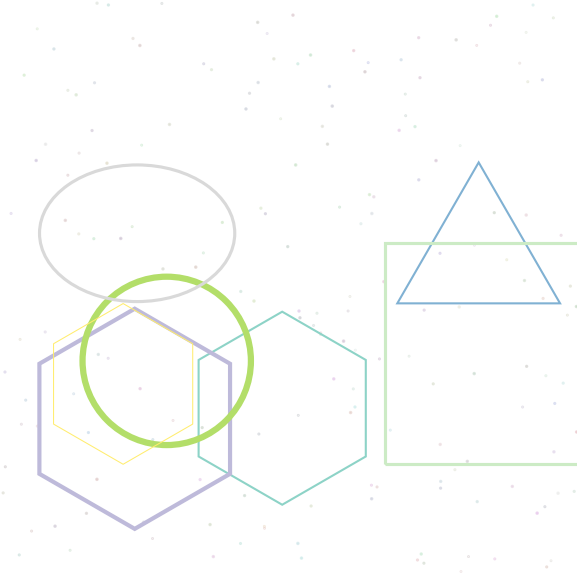[{"shape": "hexagon", "thickness": 1, "radius": 0.84, "center": [0.489, 0.292]}, {"shape": "hexagon", "thickness": 2, "radius": 0.95, "center": [0.233, 0.274]}, {"shape": "triangle", "thickness": 1, "radius": 0.81, "center": [0.829, 0.555]}, {"shape": "circle", "thickness": 3, "radius": 0.73, "center": [0.289, 0.374]}, {"shape": "oval", "thickness": 1.5, "radius": 0.85, "center": [0.237, 0.595]}, {"shape": "square", "thickness": 1.5, "radius": 0.96, "center": [0.857, 0.387]}, {"shape": "hexagon", "thickness": 0.5, "radius": 0.7, "center": [0.213, 0.334]}]